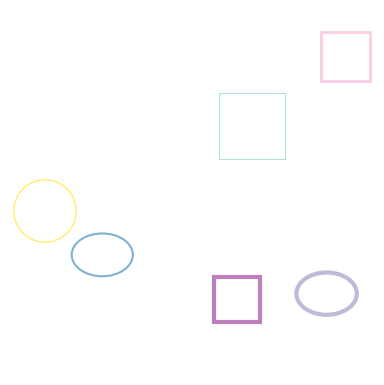[{"shape": "square", "thickness": 0.5, "radius": 0.43, "center": [0.655, 0.674]}, {"shape": "oval", "thickness": 3, "radius": 0.39, "center": [0.848, 0.237]}, {"shape": "oval", "thickness": 1.5, "radius": 0.4, "center": [0.266, 0.338]}, {"shape": "square", "thickness": 2, "radius": 0.32, "center": [0.897, 0.854]}, {"shape": "square", "thickness": 3, "radius": 0.29, "center": [0.616, 0.221]}, {"shape": "circle", "thickness": 1, "radius": 0.41, "center": [0.117, 0.452]}]